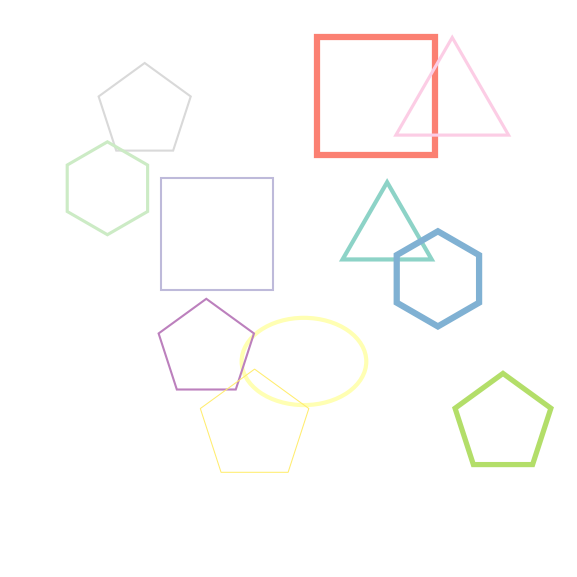[{"shape": "triangle", "thickness": 2, "radius": 0.45, "center": [0.67, 0.594]}, {"shape": "oval", "thickness": 2, "radius": 0.54, "center": [0.526, 0.373]}, {"shape": "square", "thickness": 1, "radius": 0.48, "center": [0.376, 0.594]}, {"shape": "square", "thickness": 3, "radius": 0.51, "center": [0.651, 0.833]}, {"shape": "hexagon", "thickness": 3, "radius": 0.41, "center": [0.758, 0.516]}, {"shape": "pentagon", "thickness": 2.5, "radius": 0.44, "center": [0.871, 0.265]}, {"shape": "triangle", "thickness": 1.5, "radius": 0.56, "center": [0.783, 0.822]}, {"shape": "pentagon", "thickness": 1, "radius": 0.42, "center": [0.251, 0.806]}, {"shape": "pentagon", "thickness": 1, "radius": 0.43, "center": [0.357, 0.395]}, {"shape": "hexagon", "thickness": 1.5, "radius": 0.4, "center": [0.186, 0.673]}, {"shape": "pentagon", "thickness": 0.5, "radius": 0.49, "center": [0.441, 0.261]}]